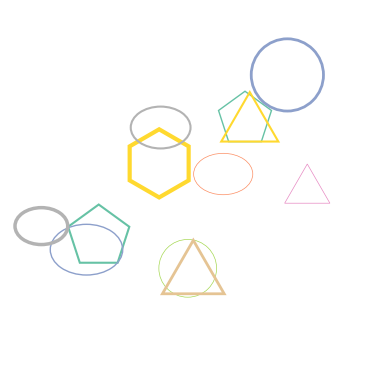[{"shape": "pentagon", "thickness": 1, "radius": 0.36, "center": [0.636, 0.691]}, {"shape": "pentagon", "thickness": 1.5, "radius": 0.42, "center": [0.256, 0.385]}, {"shape": "oval", "thickness": 0.5, "radius": 0.38, "center": [0.58, 0.548]}, {"shape": "circle", "thickness": 2, "radius": 0.47, "center": [0.746, 0.805]}, {"shape": "oval", "thickness": 1, "radius": 0.47, "center": [0.225, 0.352]}, {"shape": "triangle", "thickness": 0.5, "radius": 0.34, "center": [0.798, 0.506]}, {"shape": "circle", "thickness": 0.5, "radius": 0.37, "center": [0.488, 0.303]}, {"shape": "hexagon", "thickness": 3, "radius": 0.44, "center": [0.413, 0.576]}, {"shape": "triangle", "thickness": 1.5, "radius": 0.43, "center": [0.649, 0.675]}, {"shape": "triangle", "thickness": 2, "radius": 0.46, "center": [0.502, 0.283]}, {"shape": "oval", "thickness": 2.5, "radius": 0.34, "center": [0.107, 0.413]}, {"shape": "oval", "thickness": 1.5, "radius": 0.39, "center": [0.417, 0.669]}]